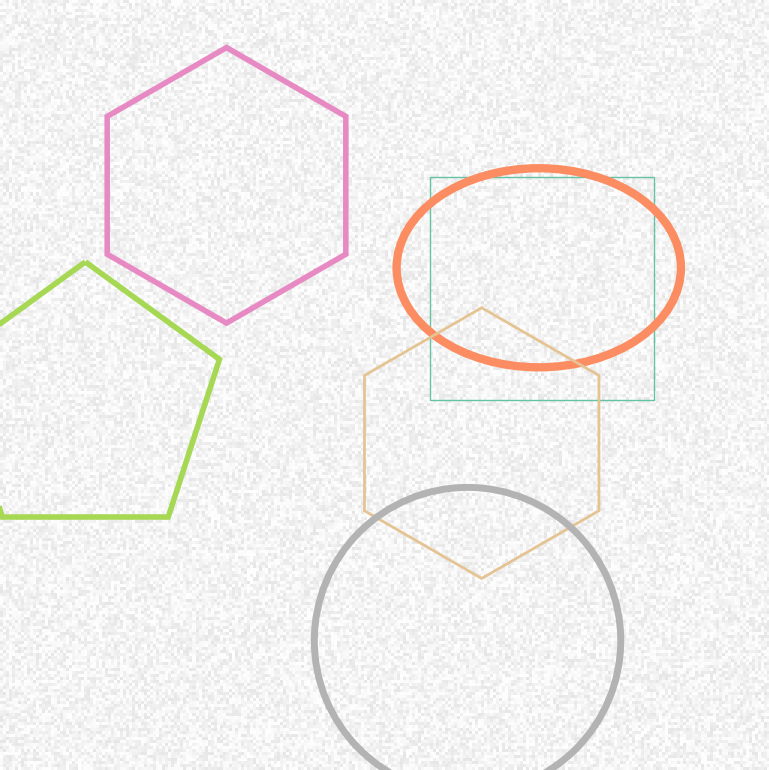[{"shape": "square", "thickness": 0.5, "radius": 0.72, "center": [0.704, 0.626]}, {"shape": "oval", "thickness": 3, "radius": 0.92, "center": [0.7, 0.652]}, {"shape": "hexagon", "thickness": 2, "radius": 0.89, "center": [0.294, 0.759]}, {"shape": "pentagon", "thickness": 2, "radius": 0.92, "center": [0.111, 0.477]}, {"shape": "hexagon", "thickness": 1, "radius": 0.88, "center": [0.626, 0.425]}, {"shape": "circle", "thickness": 2.5, "radius": 0.99, "center": [0.607, 0.168]}]